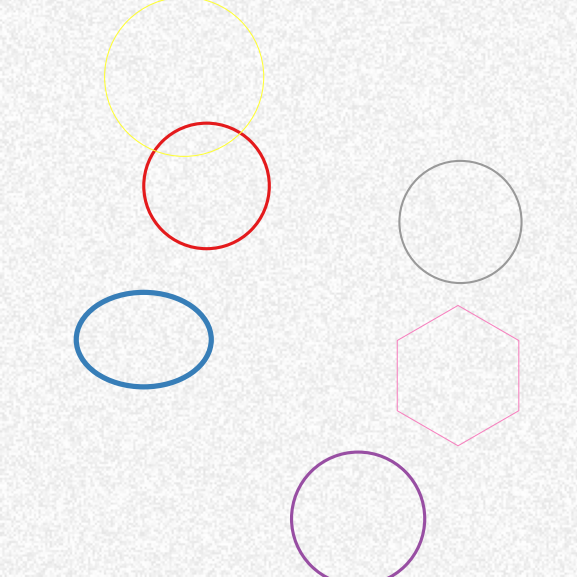[{"shape": "circle", "thickness": 1.5, "radius": 0.54, "center": [0.358, 0.677]}, {"shape": "oval", "thickness": 2.5, "radius": 0.58, "center": [0.249, 0.411]}, {"shape": "circle", "thickness": 1.5, "radius": 0.58, "center": [0.62, 0.101]}, {"shape": "circle", "thickness": 0.5, "radius": 0.69, "center": [0.319, 0.866]}, {"shape": "hexagon", "thickness": 0.5, "radius": 0.61, "center": [0.793, 0.349]}, {"shape": "circle", "thickness": 1, "radius": 0.53, "center": [0.797, 0.615]}]